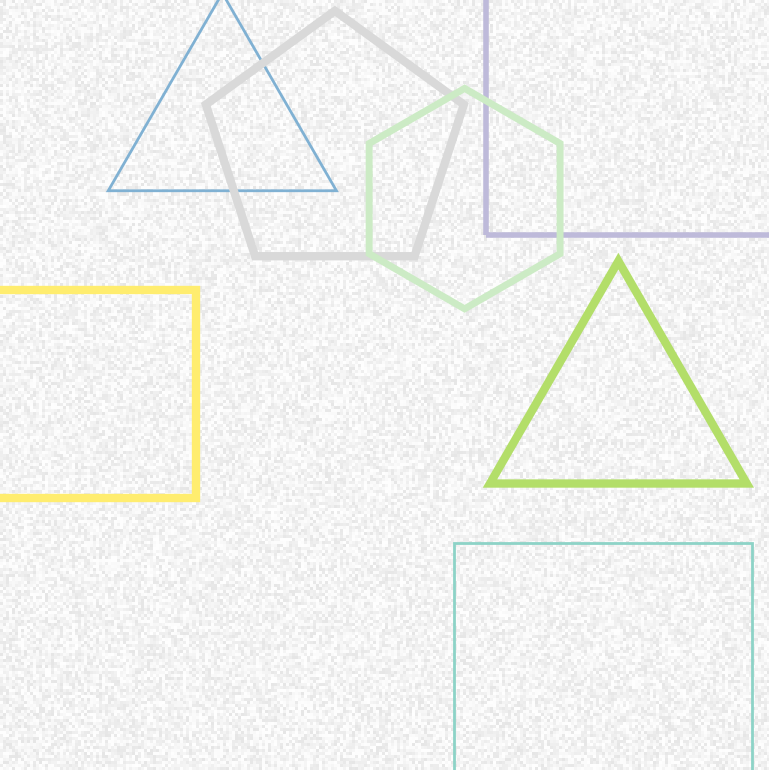[{"shape": "square", "thickness": 1, "radius": 0.97, "center": [0.783, 0.101]}, {"shape": "square", "thickness": 2, "radius": 0.94, "center": [0.819, 0.882]}, {"shape": "triangle", "thickness": 1, "radius": 0.86, "center": [0.289, 0.838]}, {"shape": "triangle", "thickness": 3, "radius": 0.96, "center": [0.803, 0.468]}, {"shape": "pentagon", "thickness": 3, "radius": 0.88, "center": [0.435, 0.81]}, {"shape": "hexagon", "thickness": 2.5, "radius": 0.72, "center": [0.603, 0.742]}, {"shape": "square", "thickness": 3, "radius": 0.67, "center": [0.12, 0.488]}]